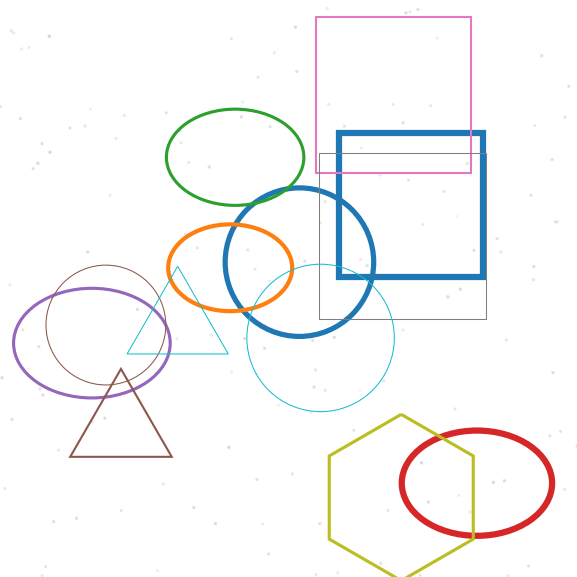[{"shape": "circle", "thickness": 2.5, "radius": 0.64, "center": [0.518, 0.545]}, {"shape": "square", "thickness": 3, "radius": 0.62, "center": [0.712, 0.644]}, {"shape": "oval", "thickness": 2, "radius": 0.54, "center": [0.399, 0.535]}, {"shape": "oval", "thickness": 1.5, "radius": 0.6, "center": [0.407, 0.727]}, {"shape": "oval", "thickness": 3, "radius": 0.65, "center": [0.826, 0.162]}, {"shape": "oval", "thickness": 1.5, "radius": 0.68, "center": [0.159, 0.405]}, {"shape": "triangle", "thickness": 1, "radius": 0.51, "center": [0.209, 0.259]}, {"shape": "circle", "thickness": 0.5, "radius": 0.52, "center": [0.183, 0.436]}, {"shape": "square", "thickness": 1, "radius": 0.67, "center": [0.681, 0.835]}, {"shape": "square", "thickness": 0.5, "radius": 0.72, "center": [0.697, 0.59]}, {"shape": "hexagon", "thickness": 1.5, "radius": 0.72, "center": [0.695, 0.138]}, {"shape": "circle", "thickness": 0.5, "radius": 0.64, "center": [0.555, 0.414]}, {"shape": "triangle", "thickness": 0.5, "radius": 0.51, "center": [0.308, 0.437]}]